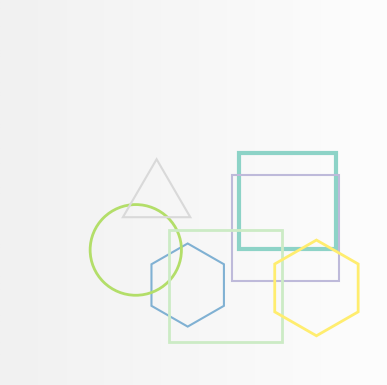[{"shape": "square", "thickness": 3, "radius": 0.62, "center": [0.741, 0.478]}, {"shape": "square", "thickness": 1.5, "radius": 0.69, "center": [0.736, 0.407]}, {"shape": "hexagon", "thickness": 1.5, "radius": 0.54, "center": [0.484, 0.26]}, {"shape": "circle", "thickness": 2, "radius": 0.59, "center": [0.35, 0.351]}, {"shape": "triangle", "thickness": 1.5, "radius": 0.5, "center": [0.404, 0.486]}, {"shape": "square", "thickness": 2, "radius": 0.73, "center": [0.582, 0.257]}, {"shape": "hexagon", "thickness": 2, "radius": 0.62, "center": [0.817, 0.252]}]